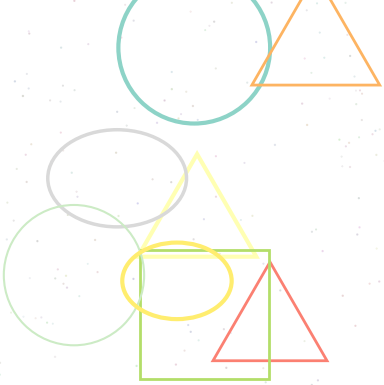[{"shape": "circle", "thickness": 3, "radius": 0.99, "center": [0.505, 0.876]}, {"shape": "triangle", "thickness": 3, "radius": 0.89, "center": [0.512, 0.422]}, {"shape": "triangle", "thickness": 2, "radius": 0.85, "center": [0.701, 0.149]}, {"shape": "triangle", "thickness": 2, "radius": 0.96, "center": [0.82, 0.875]}, {"shape": "square", "thickness": 2, "radius": 0.84, "center": [0.53, 0.183]}, {"shape": "oval", "thickness": 2.5, "radius": 0.9, "center": [0.304, 0.537]}, {"shape": "circle", "thickness": 1.5, "radius": 0.91, "center": [0.192, 0.285]}, {"shape": "oval", "thickness": 3, "radius": 0.71, "center": [0.46, 0.271]}]